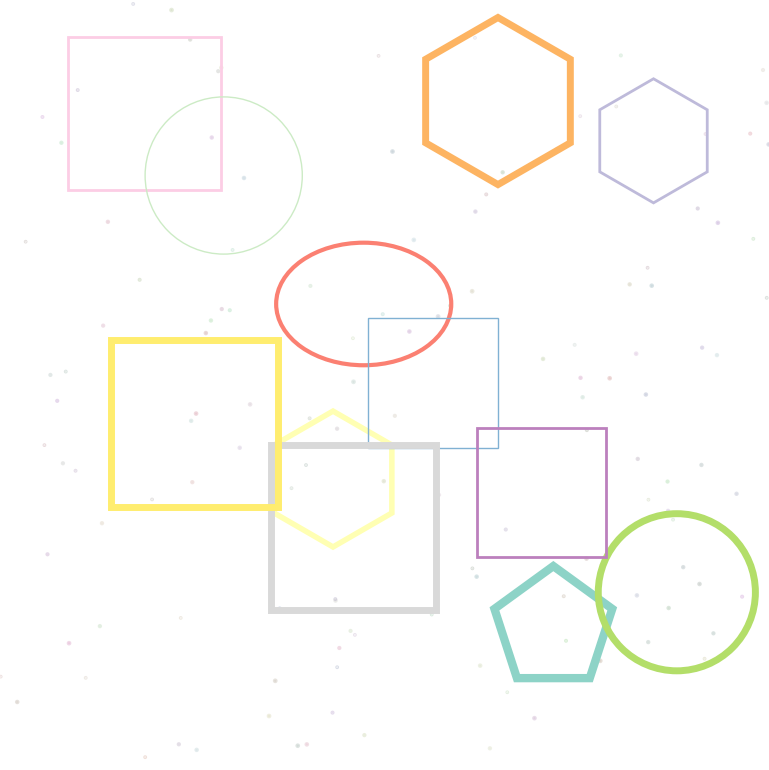[{"shape": "pentagon", "thickness": 3, "radius": 0.4, "center": [0.719, 0.184]}, {"shape": "hexagon", "thickness": 2, "radius": 0.44, "center": [0.433, 0.378]}, {"shape": "hexagon", "thickness": 1, "radius": 0.4, "center": [0.849, 0.817]}, {"shape": "oval", "thickness": 1.5, "radius": 0.57, "center": [0.472, 0.605]}, {"shape": "square", "thickness": 0.5, "radius": 0.42, "center": [0.563, 0.502]}, {"shape": "hexagon", "thickness": 2.5, "radius": 0.54, "center": [0.647, 0.869]}, {"shape": "circle", "thickness": 2.5, "radius": 0.51, "center": [0.879, 0.231]}, {"shape": "square", "thickness": 1, "radius": 0.5, "center": [0.187, 0.852]}, {"shape": "square", "thickness": 2.5, "radius": 0.54, "center": [0.459, 0.315]}, {"shape": "square", "thickness": 1, "radius": 0.42, "center": [0.703, 0.36]}, {"shape": "circle", "thickness": 0.5, "radius": 0.51, "center": [0.291, 0.772]}, {"shape": "square", "thickness": 2.5, "radius": 0.54, "center": [0.252, 0.45]}]